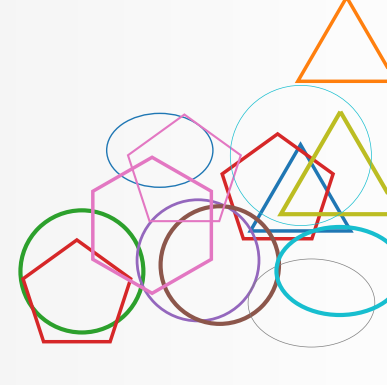[{"shape": "triangle", "thickness": 2.5, "radius": 0.75, "center": [0.776, 0.475]}, {"shape": "oval", "thickness": 1, "radius": 0.69, "center": [0.412, 0.61]}, {"shape": "triangle", "thickness": 2.5, "radius": 0.73, "center": [0.895, 0.862]}, {"shape": "circle", "thickness": 3, "radius": 0.79, "center": [0.211, 0.295]}, {"shape": "pentagon", "thickness": 2.5, "radius": 0.75, "center": [0.716, 0.502]}, {"shape": "pentagon", "thickness": 2.5, "radius": 0.73, "center": [0.198, 0.231]}, {"shape": "circle", "thickness": 2, "radius": 0.79, "center": [0.511, 0.324]}, {"shape": "circle", "thickness": 3, "radius": 0.76, "center": [0.567, 0.312]}, {"shape": "pentagon", "thickness": 1.5, "radius": 0.77, "center": [0.476, 0.549]}, {"shape": "hexagon", "thickness": 2.5, "radius": 0.88, "center": [0.392, 0.415]}, {"shape": "oval", "thickness": 0.5, "radius": 0.82, "center": [0.804, 0.213]}, {"shape": "triangle", "thickness": 3, "radius": 0.89, "center": [0.878, 0.532]}, {"shape": "circle", "thickness": 0.5, "radius": 0.91, "center": [0.776, 0.596]}, {"shape": "oval", "thickness": 3, "radius": 0.82, "center": [0.877, 0.296]}]